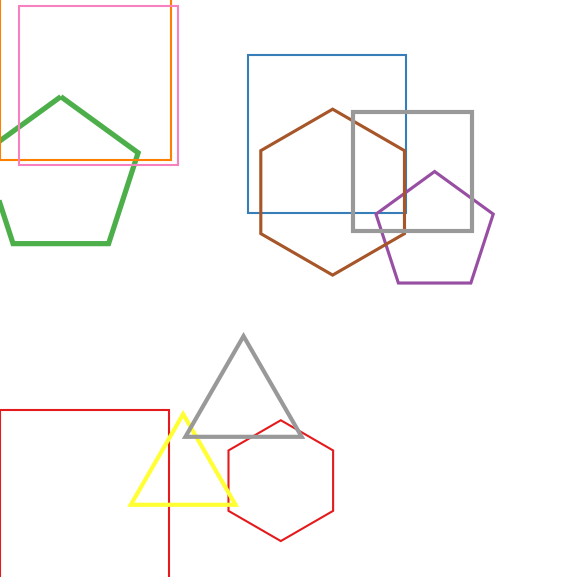[{"shape": "square", "thickness": 1, "radius": 0.73, "center": [0.146, 0.143]}, {"shape": "hexagon", "thickness": 1, "radius": 0.52, "center": [0.486, 0.167]}, {"shape": "square", "thickness": 1, "radius": 0.69, "center": [0.567, 0.767]}, {"shape": "pentagon", "thickness": 2.5, "radius": 0.7, "center": [0.105, 0.691]}, {"shape": "pentagon", "thickness": 1.5, "radius": 0.53, "center": [0.753, 0.595]}, {"shape": "square", "thickness": 1, "radius": 0.74, "center": [0.148, 0.87]}, {"shape": "triangle", "thickness": 2, "radius": 0.52, "center": [0.317, 0.177]}, {"shape": "hexagon", "thickness": 1.5, "radius": 0.72, "center": [0.576, 0.666]}, {"shape": "square", "thickness": 1, "radius": 0.69, "center": [0.171, 0.851]}, {"shape": "square", "thickness": 2, "radius": 0.52, "center": [0.715, 0.703]}, {"shape": "triangle", "thickness": 2, "radius": 0.58, "center": [0.422, 0.301]}]